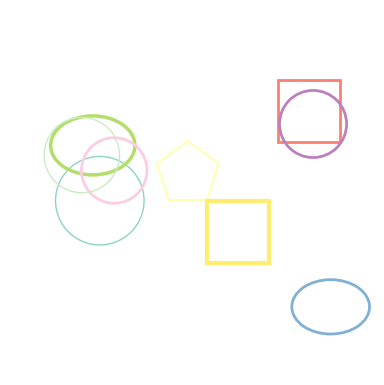[{"shape": "circle", "thickness": 1, "radius": 0.57, "center": [0.259, 0.479]}, {"shape": "pentagon", "thickness": 1.5, "radius": 0.42, "center": [0.488, 0.549]}, {"shape": "square", "thickness": 2, "radius": 0.41, "center": [0.803, 0.712]}, {"shape": "oval", "thickness": 2, "radius": 0.5, "center": [0.859, 0.203]}, {"shape": "oval", "thickness": 2.5, "radius": 0.55, "center": [0.241, 0.622]}, {"shape": "circle", "thickness": 2, "radius": 0.43, "center": [0.297, 0.557]}, {"shape": "circle", "thickness": 2, "radius": 0.44, "center": [0.813, 0.678]}, {"shape": "circle", "thickness": 1, "radius": 0.49, "center": [0.213, 0.597]}, {"shape": "square", "thickness": 3, "radius": 0.4, "center": [0.618, 0.398]}]